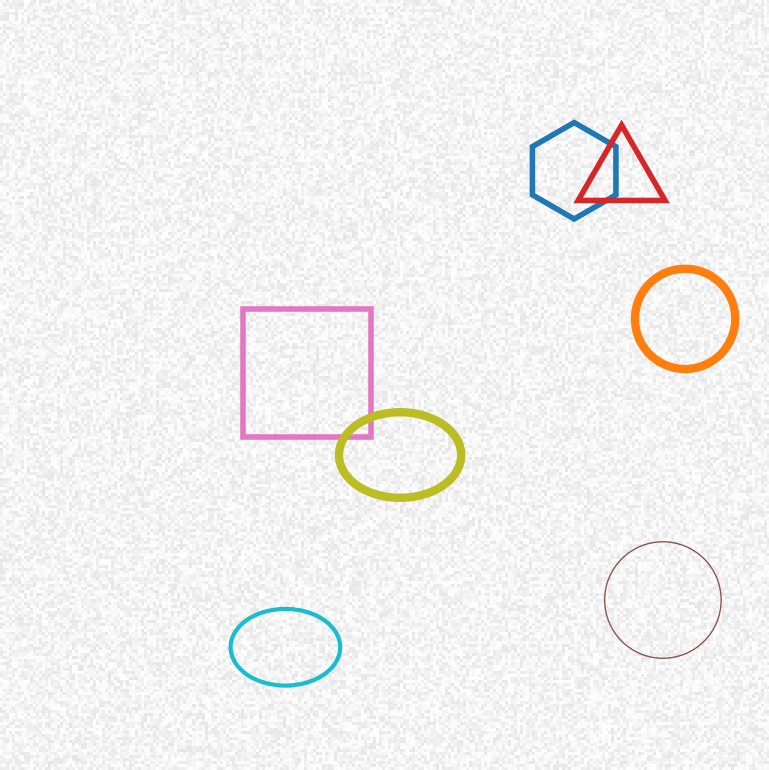[{"shape": "hexagon", "thickness": 2, "radius": 0.31, "center": [0.746, 0.778]}, {"shape": "circle", "thickness": 3, "radius": 0.33, "center": [0.89, 0.586]}, {"shape": "triangle", "thickness": 2, "radius": 0.33, "center": [0.807, 0.772]}, {"shape": "circle", "thickness": 0.5, "radius": 0.38, "center": [0.861, 0.221]}, {"shape": "square", "thickness": 2, "radius": 0.42, "center": [0.398, 0.516]}, {"shape": "oval", "thickness": 3, "radius": 0.4, "center": [0.52, 0.409]}, {"shape": "oval", "thickness": 1.5, "radius": 0.36, "center": [0.371, 0.159]}]